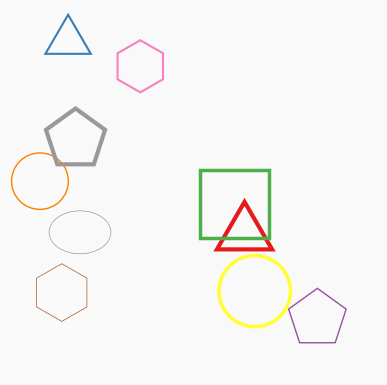[{"shape": "triangle", "thickness": 3, "radius": 0.41, "center": [0.631, 0.393]}, {"shape": "triangle", "thickness": 1.5, "radius": 0.34, "center": [0.176, 0.894]}, {"shape": "square", "thickness": 2.5, "radius": 0.44, "center": [0.604, 0.47]}, {"shape": "pentagon", "thickness": 1, "radius": 0.39, "center": [0.819, 0.173]}, {"shape": "circle", "thickness": 1, "radius": 0.37, "center": [0.103, 0.529]}, {"shape": "circle", "thickness": 2.5, "radius": 0.46, "center": [0.657, 0.244]}, {"shape": "hexagon", "thickness": 0.5, "radius": 0.37, "center": [0.159, 0.24]}, {"shape": "hexagon", "thickness": 1.5, "radius": 0.34, "center": [0.362, 0.828]}, {"shape": "oval", "thickness": 0.5, "radius": 0.4, "center": [0.206, 0.397]}, {"shape": "pentagon", "thickness": 3, "radius": 0.4, "center": [0.195, 0.638]}]